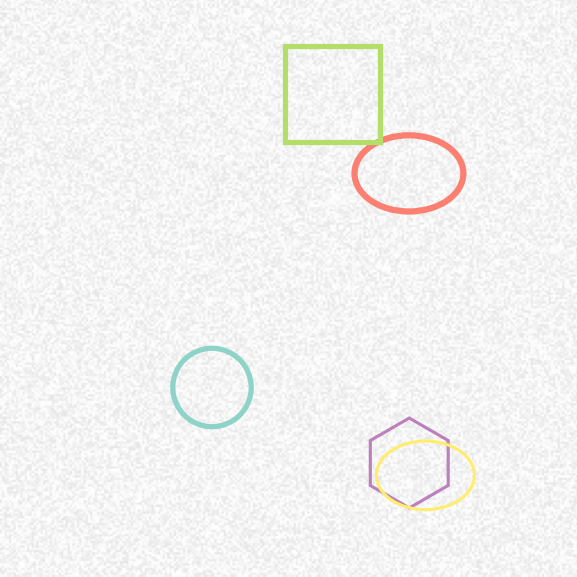[{"shape": "circle", "thickness": 2.5, "radius": 0.34, "center": [0.367, 0.328]}, {"shape": "oval", "thickness": 3, "radius": 0.47, "center": [0.708, 0.699]}, {"shape": "square", "thickness": 2.5, "radius": 0.41, "center": [0.576, 0.836]}, {"shape": "hexagon", "thickness": 1.5, "radius": 0.39, "center": [0.709, 0.197]}, {"shape": "oval", "thickness": 1.5, "radius": 0.42, "center": [0.737, 0.176]}]